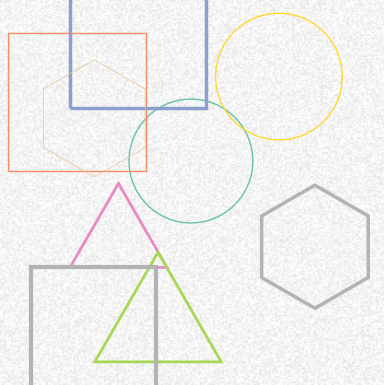[{"shape": "circle", "thickness": 1, "radius": 0.8, "center": [0.496, 0.582]}, {"shape": "square", "thickness": 1, "radius": 0.9, "center": [0.199, 0.735]}, {"shape": "square", "thickness": 2.5, "radius": 0.88, "center": [0.359, 0.896]}, {"shape": "triangle", "thickness": 2, "radius": 0.73, "center": [0.308, 0.378]}, {"shape": "triangle", "thickness": 2, "radius": 0.95, "center": [0.41, 0.155]}, {"shape": "circle", "thickness": 1, "radius": 0.82, "center": [0.724, 0.801]}, {"shape": "hexagon", "thickness": 0.5, "radius": 0.76, "center": [0.245, 0.693]}, {"shape": "square", "thickness": 3, "radius": 0.81, "center": [0.243, 0.146]}, {"shape": "hexagon", "thickness": 2.5, "radius": 0.8, "center": [0.818, 0.359]}]